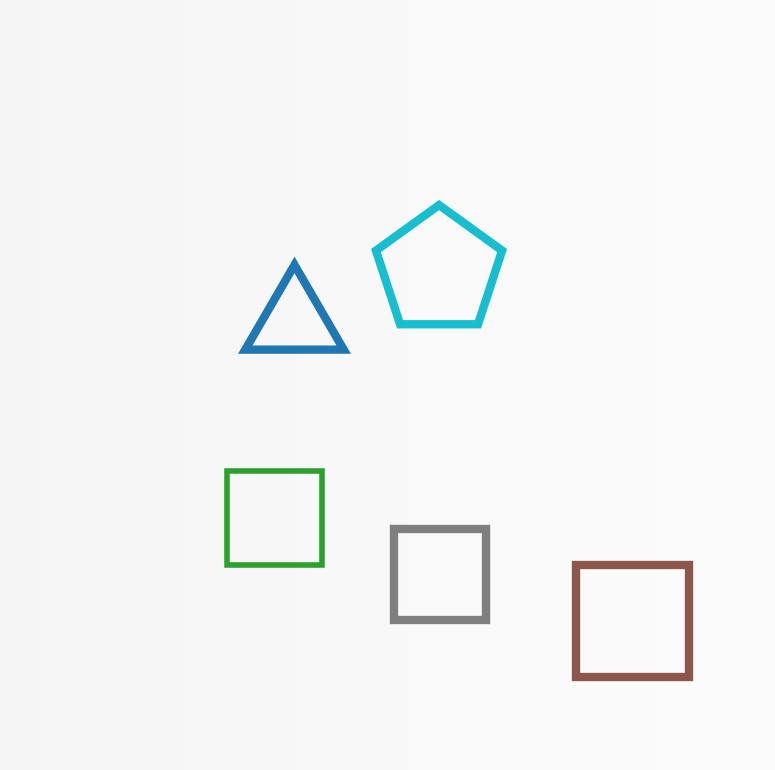[{"shape": "triangle", "thickness": 3, "radius": 0.37, "center": [0.38, 0.583]}, {"shape": "square", "thickness": 2, "radius": 0.31, "center": [0.354, 0.327]}, {"shape": "square", "thickness": 3, "radius": 0.36, "center": [0.816, 0.193]}, {"shape": "square", "thickness": 3, "radius": 0.3, "center": [0.567, 0.254]}, {"shape": "pentagon", "thickness": 3, "radius": 0.43, "center": [0.567, 0.648]}]